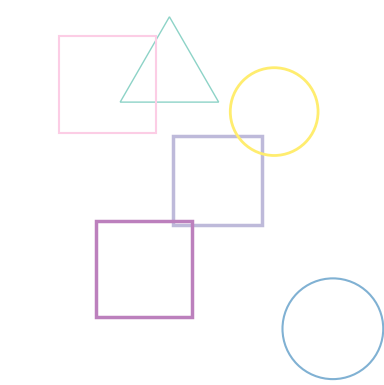[{"shape": "triangle", "thickness": 1, "radius": 0.74, "center": [0.44, 0.809]}, {"shape": "square", "thickness": 2.5, "radius": 0.58, "center": [0.566, 0.532]}, {"shape": "circle", "thickness": 1.5, "radius": 0.65, "center": [0.865, 0.146]}, {"shape": "square", "thickness": 1.5, "radius": 0.63, "center": [0.279, 0.781]}, {"shape": "square", "thickness": 2.5, "radius": 0.62, "center": [0.373, 0.301]}, {"shape": "circle", "thickness": 2, "radius": 0.57, "center": [0.712, 0.71]}]